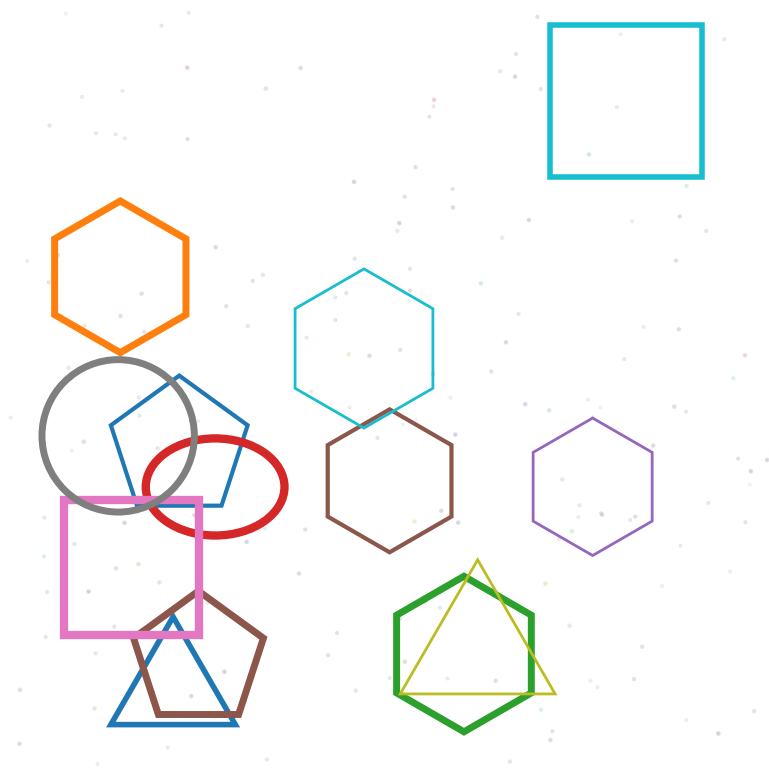[{"shape": "triangle", "thickness": 2, "radius": 0.47, "center": [0.225, 0.106]}, {"shape": "pentagon", "thickness": 1.5, "radius": 0.47, "center": [0.233, 0.419]}, {"shape": "hexagon", "thickness": 2.5, "radius": 0.49, "center": [0.156, 0.64]}, {"shape": "hexagon", "thickness": 2.5, "radius": 0.5, "center": [0.603, 0.151]}, {"shape": "oval", "thickness": 3, "radius": 0.45, "center": [0.279, 0.368]}, {"shape": "hexagon", "thickness": 1, "radius": 0.45, "center": [0.77, 0.368]}, {"shape": "pentagon", "thickness": 2.5, "radius": 0.44, "center": [0.258, 0.144]}, {"shape": "hexagon", "thickness": 1.5, "radius": 0.46, "center": [0.506, 0.376]}, {"shape": "square", "thickness": 3, "radius": 0.44, "center": [0.171, 0.263]}, {"shape": "circle", "thickness": 2.5, "radius": 0.49, "center": [0.153, 0.434]}, {"shape": "triangle", "thickness": 1, "radius": 0.58, "center": [0.62, 0.157]}, {"shape": "hexagon", "thickness": 1, "radius": 0.52, "center": [0.473, 0.547]}, {"shape": "square", "thickness": 2, "radius": 0.5, "center": [0.813, 0.869]}]